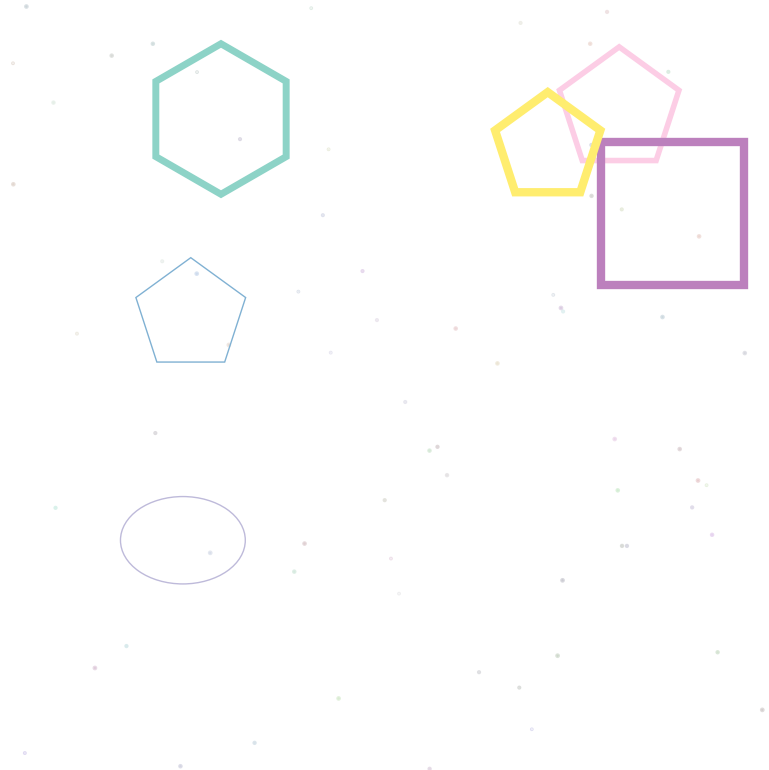[{"shape": "hexagon", "thickness": 2.5, "radius": 0.49, "center": [0.287, 0.845]}, {"shape": "oval", "thickness": 0.5, "radius": 0.41, "center": [0.238, 0.298]}, {"shape": "pentagon", "thickness": 0.5, "radius": 0.37, "center": [0.248, 0.59]}, {"shape": "pentagon", "thickness": 2, "radius": 0.41, "center": [0.804, 0.857]}, {"shape": "square", "thickness": 3, "radius": 0.46, "center": [0.874, 0.722]}, {"shape": "pentagon", "thickness": 3, "radius": 0.36, "center": [0.711, 0.808]}]